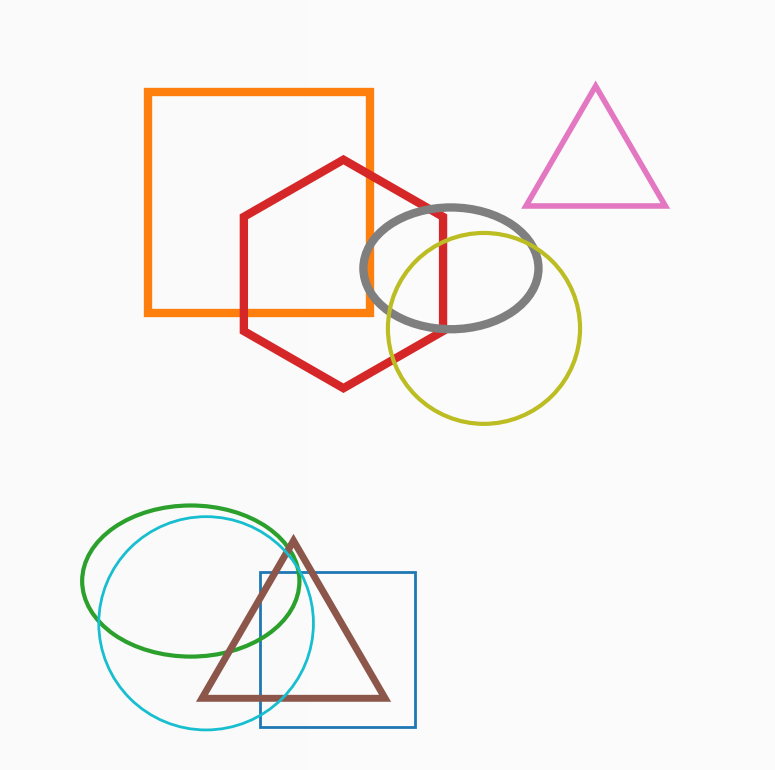[{"shape": "square", "thickness": 1, "radius": 0.5, "center": [0.435, 0.156]}, {"shape": "square", "thickness": 3, "radius": 0.72, "center": [0.334, 0.737]}, {"shape": "oval", "thickness": 1.5, "radius": 0.7, "center": [0.246, 0.245]}, {"shape": "hexagon", "thickness": 3, "radius": 0.74, "center": [0.443, 0.644]}, {"shape": "triangle", "thickness": 2.5, "radius": 0.68, "center": [0.379, 0.161]}, {"shape": "triangle", "thickness": 2, "radius": 0.52, "center": [0.769, 0.784]}, {"shape": "oval", "thickness": 3, "radius": 0.56, "center": [0.582, 0.652]}, {"shape": "circle", "thickness": 1.5, "radius": 0.62, "center": [0.624, 0.574]}, {"shape": "circle", "thickness": 1, "radius": 0.69, "center": [0.266, 0.191]}]